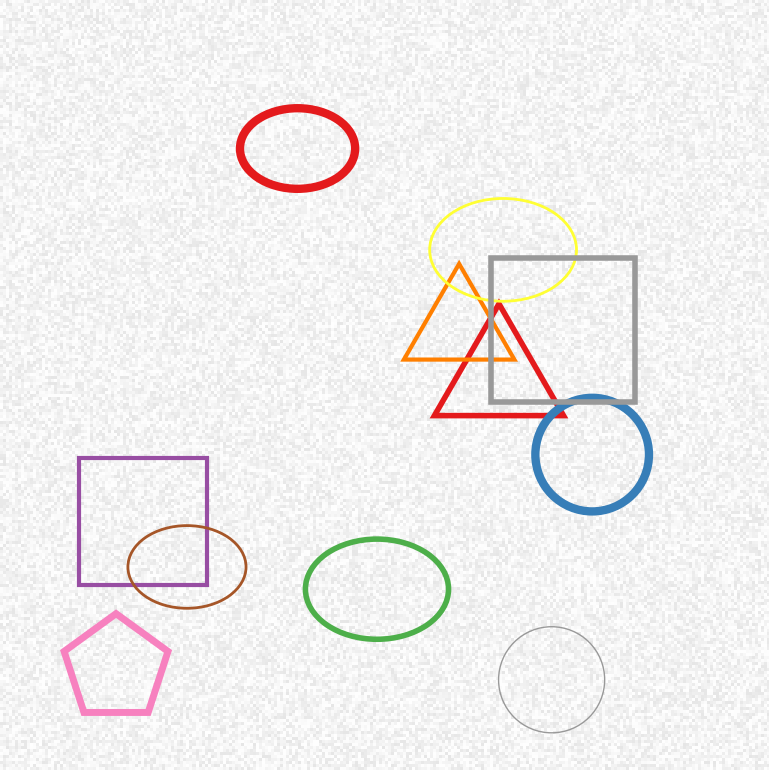[{"shape": "oval", "thickness": 3, "radius": 0.37, "center": [0.386, 0.807]}, {"shape": "triangle", "thickness": 2, "radius": 0.48, "center": [0.648, 0.509]}, {"shape": "circle", "thickness": 3, "radius": 0.37, "center": [0.769, 0.41]}, {"shape": "oval", "thickness": 2, "radius": 0.46, "center": [0.49, 0.235]}, {"shape": "square", "thickness": 1.5, "radius": 0.41, "center": [0.186, 0.323]}, {"shape": "triangle", "thickness": 1.5, "radius": 0.41, "center": [0.596, 0.574]}, {"shape": "oval", "thickness": 1, "radius": 0.48, "center": [0.653, 0.675]}, {"shape": "oval", "thickness": 1, "radius": 0.38, "center": [0.243, 0.264]}, {"shape": "pentagon", "thickness": 2.5, "radius": 0.35, "center": [0.151, 0.132]}, {"shape": "square", "thickness": 2, "radius": 0.47, "center": [0.731, 0.572]}, {"shape": "circle", "thickness": 0.5, "radius": 0.34, "center": [0.716, 0.117]}]